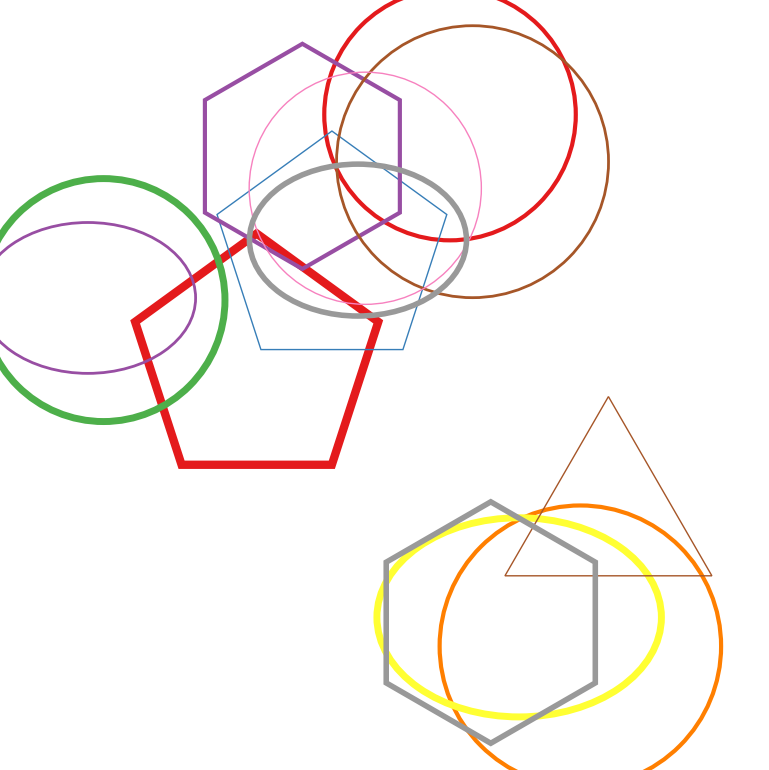[{"shape": "circle", "thickness": 1.5, "radius": 0.82, "center": [0.584, 0.851]}, {"shape": "pentagon", "thickness": 3, "radius": 0.83, "center": [0.333, 0.531]}, {"shape": "pentagon", "thickness": 0.5, "radius": 0.78, "center": [0.431, 0.673]}, {"shape": "circle", "thickness": 2.5, "radius": 0.79, "center": [0.134, 0.61]}, {"shape": "oval", "thickness": 1, "radius": 0.7, "center": [0.114, 0.613]}, {"shape": "hexagon", "thickness": 1.5, "radius": 0.73, "center": [0.393, 0.797]}, {"shape": "circle", "thickness": 1.5, "radius": 0.91, "center": [0.754, 0.161]}, {"shape": "oval", "thickness": 2.5, "radius": 0.92, "center": [0.674, 0.198]}, {"shape": "circle", "thickness": 1, "radius": 0.88, "center": [0.614, 0.79]}, {"shape": "triangle", "thickness": 0.5, "radius": 0.78, "center": [0.79, 0.33]}, {"shape": "circle", "thickness": 0.5, "radius": 0.75, "center": [0.474, 0.756]}, {"shape": "oval", "thickness": 2, "radius": 0.7, "center": [0.465, 0.688]}, {"shape": "hexagon", "thickness": 2, "radius": 0.78, "center": [0.637, 0.192]}]